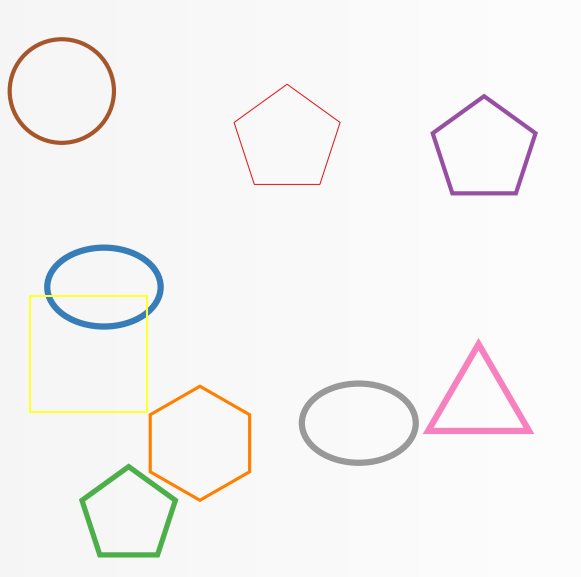[{"shape": "pentagon", "thickness": 0.5, "radius": 0.48, "center": [0.494, 0.757]}, {"shape": "oval", "thickness": 3, "radius": 0.49, "center": [0.179, 0.502]}, {"shape": "pentagon", "thickness": 2.5, "radius": 0.42, "center": [0.221, 0.107]}, {"shape": "pentagon", "thickness": 2, "radius": 0.47, "center": [0.833, 0.74]}, {"shape": "hexagon", "thickness": 1.5, "radius": 0.49, "center": [0.344, 0.232]}, {"shape": "square", "thickness": 1, "radius": 0.5, "center": [0.152, 0.386]}, {"shape": "circle", "thickness": 2, "radius": 0.45, "center": [0.106, 0.841]}, {"shape": "triangle", "thickness": 3, "radius": 0.5, "center": [0.823, 0.303]}, {"shape": "oval", "thickness": 3, "radius": 0.49, "center": [0.617, 0.266]}]